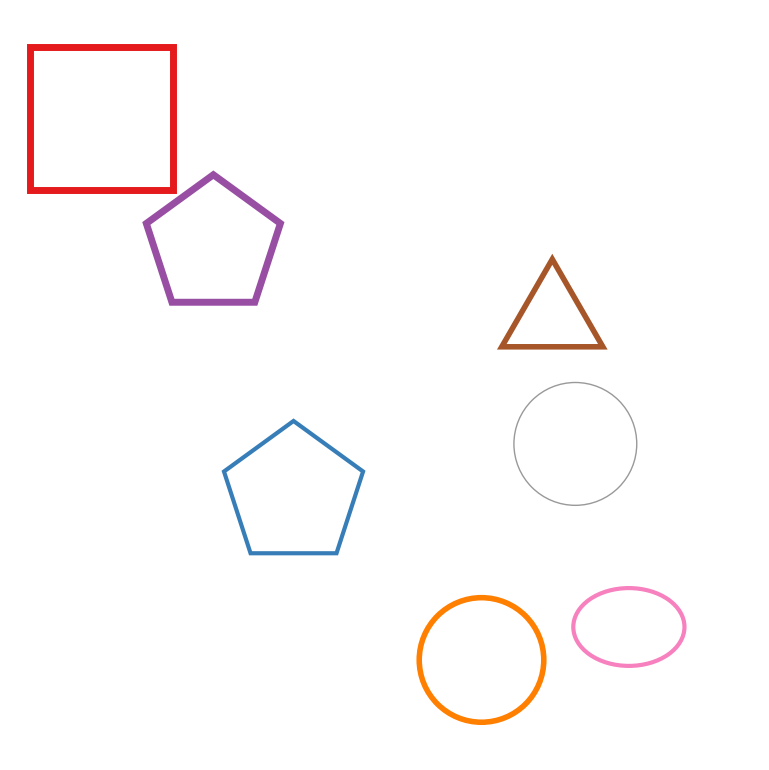[{"shape": "square", "thickness": 2.5, "radius": 0.47, "center": [0.131, 0.846]}, {"shape": "pentagon", "thickness": 1.5, "radius": 0.47, "center": [0.381, 0.358]}, {"shape": "pentagon", "thickness": 2.5, "radius": 0.46, "center": [0.277, 0.682]}, {"shape": "circle", "thickness": 2, "radius": 0.4, "center": [0.625, 0.143]}, {"shape": "triangle", "thickness": 2, "radius": 0.38, "center": [0.717, 0.588]}, {"shape": "oval", "thickness": 1.5, "radius": 0.36, "center": [0.817, 0.186]}, {"shape": "circle", "thickness": 0.5, "radius": 0.4, "center": [0.747, 0.423]}]